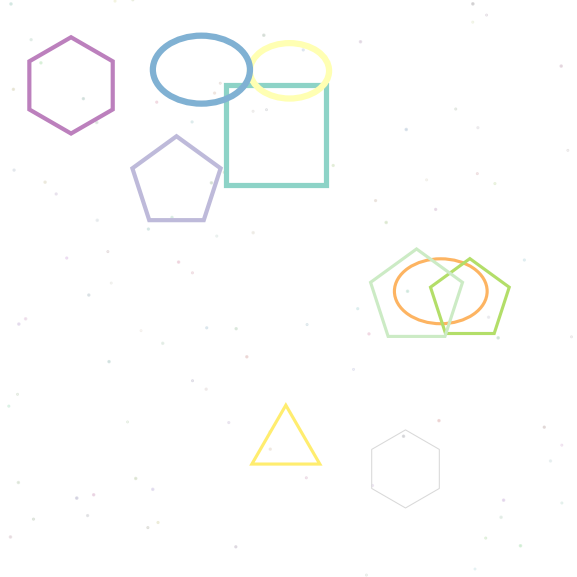[{"shape": "square", "thickness": 2.5, "radius": 0.43, "center": [0.478, 0.765]}, {"shape": "oval", "thickness": 3, "radius": 0.34, "center": [0.501, 0.876]}, {"shape": "pentagon", "thickness": 2, "radius": 0.4, "center": [0.306, 0.683]}, {"shape": "oval", "thickness": 3, "radius": 0.42, "center": [0.349, 0.879]}, {"shape": "oval", "thickness": 1.5, "radius": 0.4, "center": [0.763, 0.495]}, {"shape": "pentagon", "thickness": 1.5, "radius": 0.36, "center": [0.814, 0.48]}, {"shape": "hexagon", "thickness": 0.5, "radius": 0.34, "center": [0.702, 0.187]}, {"shape": "hexagon", "thickness": 2, "radius": 0.42, "center": [0.123, 0.851]}, {"shape": "pentagon", "thickness": 1.5, "radius": 0.42, "center": [0.721, 0.484]}, {"shape": "triangle", "thickness": 1.5, "radius": 0.34, "center": [0.495, 0.23]}]